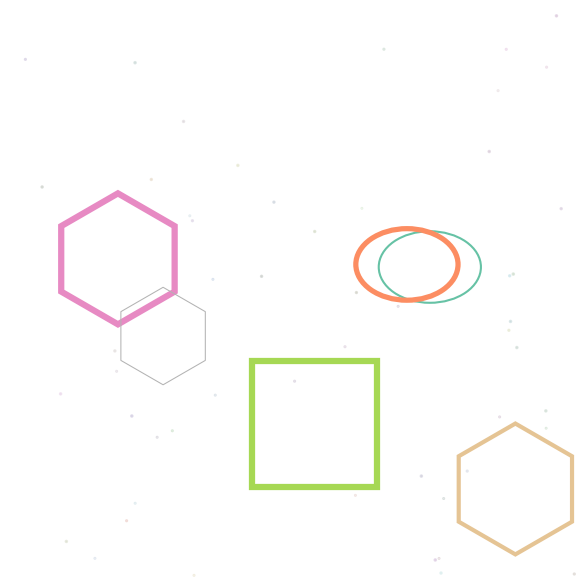[{"shape": "oval", "thickness": 1, "radius": 0.44, "center": [0.744, 0.537]}, {"shape": "oval", "thickness": 2.5, "radius": 0.44, "center": [0.705, 0.541]}, {"shape": "hexagon", "thickness": 3, "radius": 0.57, "center": [0.204, 0.551]}, {"shape": "square", "thickness": 3, "radius": 0.54, "center": [0.545, 0.265]}, {"shape": "hexagon", "thickness": 2, "radius": 0.57, "center": [0.892, 0.152]}, {"shape": "hexagon", "thickness": 0.5, "radius": 0.42, "center": [0.282, 0.417]}]